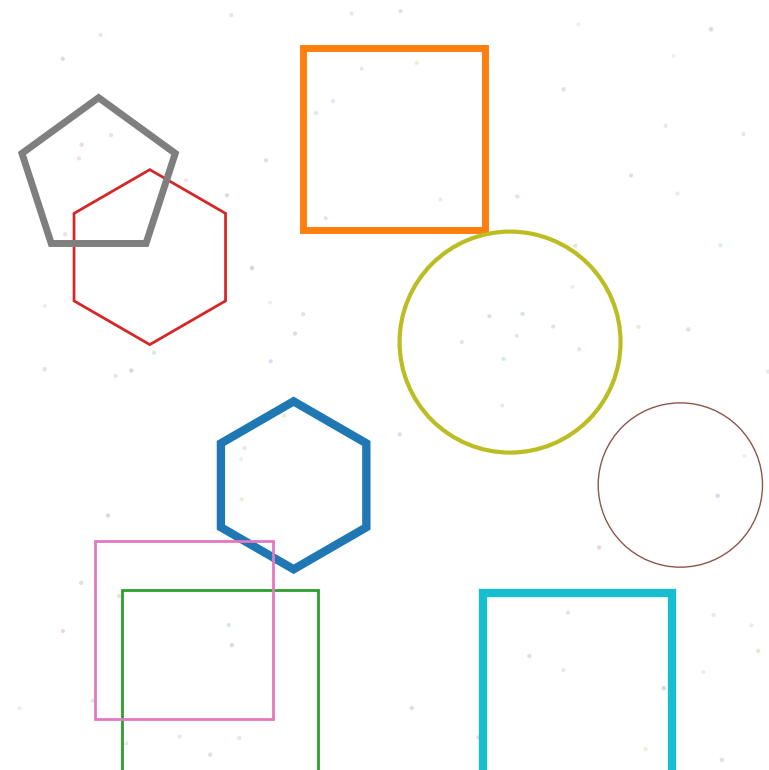[{"shape": "hexagon", "thickness": 3, "radius": 0.55, "center": [0.381, 0.37]}, {"shape": "square", "thickness": 2.5, "radius": 0.59, "center": [0.511, 0.819]}, {"shape": "square", "thickness": 1, "radius": 0.64, "center": [0.285, 0.106]}, {"shape": "hexagon", "thickness": 1, "radius": 0.57, "center": [0.195, 0.666]}, {"shape": "circle", "thickness": 0.5, "radius": 0.53, "center": [0.884, 0.37]}, {"shape": "square", "thickness": 1, "radius": 0.58, "center": [0.239, 0.182]}, {"shape": "pentagon", "thickness": 2.5, "radius": 0.52, "center": [0.128, 0.768]}, {"shape": "circle", "thickness": 1.5, "radius": 0.72, "center": [0.662, 0.556]}, {"shape": "square", "thickness": 3, "radius": 0.61, "center": [0.75, 0.107]}]